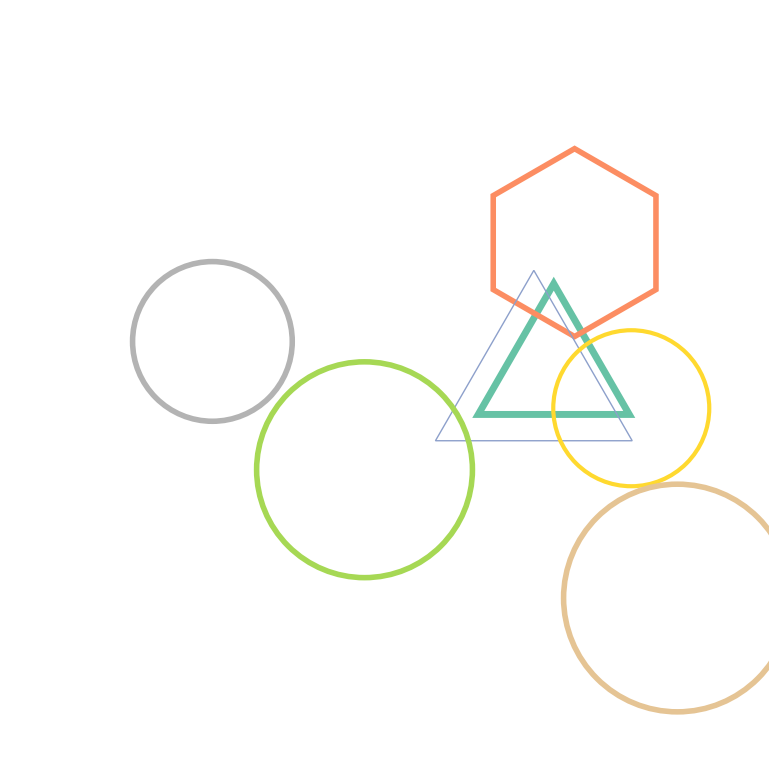[{"shape": "triangle", "thickness": 2.5, "radius": 0.57, "center": [0.719, 0.518]}, {"shape": "hexagon", "thickness": 2, "radius": 0.61, "center": [0.746, 0.685]}, {"shape": "triangle", "thickness": 0.5, "radius": 0.74, "center": [0.693, 0.501]}, {"shape": "circle", "thickness": 2, "radius": 0.7, "center": [0.473, 0.39]}, {"shape": "circle", "thickness": 1.5, "radius": 0.51, "center": [0.82, 0.47]}, {"shape": "circle", "thickness": 2, "radius": 0.74, "center": [0.88, 0.223]}, {"shape": "circle", "thickness": 2, "radius": 0.52, "center": [0.276, 0.557]}]